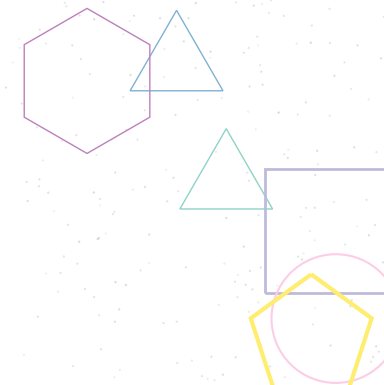[{"shape": "triangle", "thickness": 1, "radius": 0.7, "center": [0.588, 0.527]}, {"shape": "square", "thickness": 2, "radius": 0.8, "center": [0.848, 0.401]}, {"shape": "triangle", "thickness": 1, "radius": 0.7, "center": [0.459, 0.834]}, {"shape": "circle", "thickness": 1.5, "radius": 0.84, "center": [0.872, 0.173]}, {"shape": "hexagon", "thickness": 1, "radius": 0.94, "center": [0.226, 0.79]}, {"shape": "pentagon", "thickness": 3, "radius": 0.83, "center": [0.808, 0.122]}]